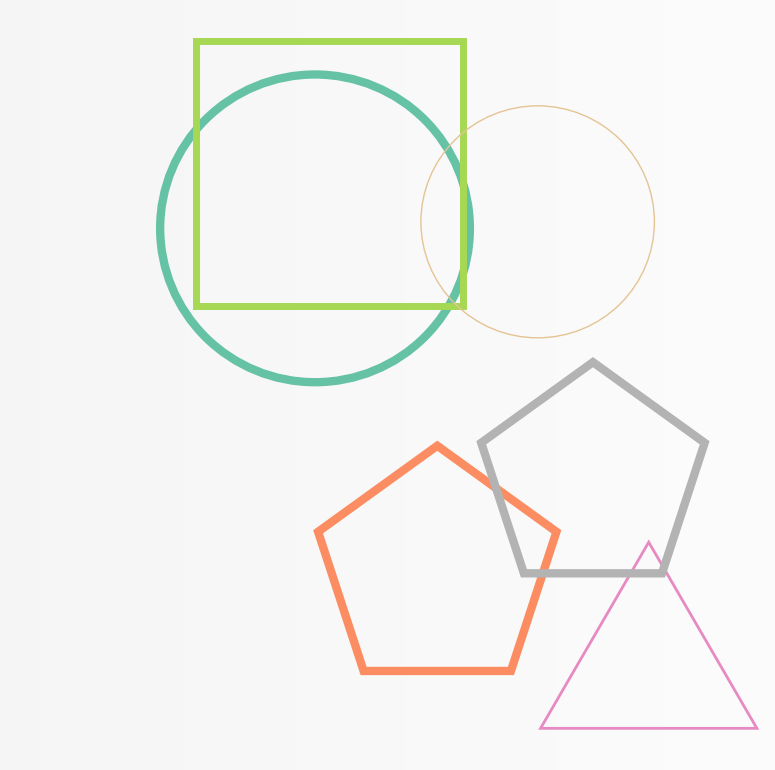[{"shape": "circle", "thickness": 3, "radius": 1.0, "center": [0.406, 0.703]}, {"shape": "pentagon", "thickness": 3, "radius": 0.81, "center": [0.564, 0.259]}, {"shape": "triangle", "thickness": 1, "radius": 0.81, "center": [0.837, 0.135]}, {"shape": "square", "thickness": 2.5, "radius": 0.86, "center": [0.425, 0.775]}, {"shape": "circle", "thickness": 0.5, "radius": 0.75, "center": [0.694, 0.712]}, {"shape": "pentagon", "thickness": 3, "radius": 0.76, "center": [0.765, 0.378]}]